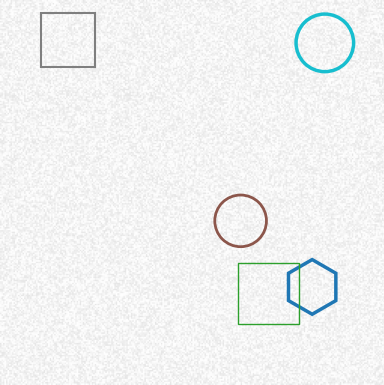[{"shape": "hexagon", "thickness": 2.5, "radius": 0.36, "center": [0.811, 0.255]}, {"shape": "square", "thickness": 1, "radius": 0.39, "center": [0.697, 0.237]}, {"shape": "circle", "thickness": 2, "radius": 0.34, "center": [0.625, 0.426]}, {"shape": "square", "thickness": 1.5, "radius": 0.35, "center": [0.177, 0.896]}, {"shape": "circle", "thickness": 2.5, "radius": 0.37, "center": [0.844, 0.889]}]